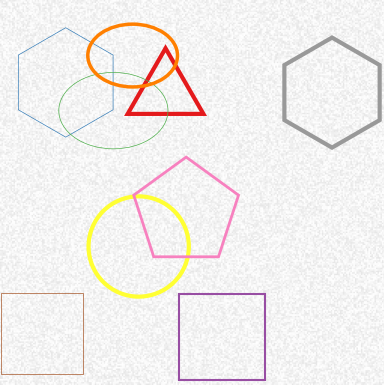[{"shape": "triangle", "thickness": 3, "radius": 0.57, "center": [0.43, 0.761]}, {"shape": "hexagon", "thickness": 0.5, "radius": 0.71, "center": [0.171, 0.786]}, {"shape": "oval", "thickness": 0.5, "radius": 0.71, "center": [0.295, 0.713]}, {"shape": "square", "thickness": 1.5, "radius": 0.56, "center": [0.577, 0.124]}, {"shape": "oval", "thickness": 2.5, "radius": 0.58, "center": [0.345, 0.856]}, {"shape": "circle", "thickness": 3, "radius": 0.65, "center": [0.36, 0.36]}, {"shape": "square", "thickness": 0.5, "radius": 0.53, "center": [0.11, 0.134]}, {"shape": "pentagon", "thickness": 2, "radius": 0.72, "center": [0.483, 0.449]}, {"shape": "hexagon", "thickness": 3, "radius": 0.71, "center": [0.862, 0.759]}]